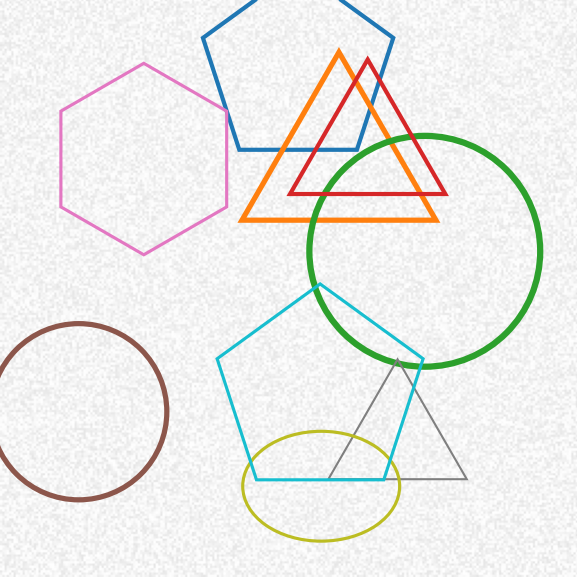[{"shape": "pentagon", "thickness": 2, "radius": 0.87, "center": [0.516, 0.88]}, {"shape": "triangle", "thickness": 2.5, "radius": 0.97, "center": [0.587, 0.715]}, {"shape": "circle", "thickness": 3, "radius": 1.0, "center": [0.736, 0.564]}, {"shape": "triangle", "thickness": 2, "radius": 0.78, "center": [0.637, 0.741]}, {"shape": "circle", "thickness": 2.5, "radius": 0.76, "center": [0.136, 0.286]}, {"shape": "hexagon", "thickness": 1.5, "radius": 0.83, "center": [0.249, 0.724]}, {"shape": "triangle", "thickness": 1, "radius": 0.69, "center": [0.688, 0.239]}, {"shape": "oval", "thickness": 1.5, "radius": 0.68, "center": [0.556, 0.157]}, {"shape": "pentagon", "thickness": 1.5, "radius": 0.94, "center": [0.554, 0.32]}]